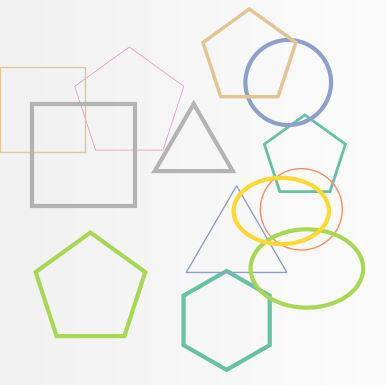[{"shape": "hexagon", "thickness": 3, "radius": 0.64, "center": [0.585, 0.168]}, {"shape": "pentagon", "thickness": 2, "radius": 0.55, "center": [0.787, 0.591]}, {"shape": "circle", "thickness": 1, "radius": 0.53, "center": [0.778, 0.456]}, {"shape": "circle", "thickness": 3, "radius": 0.55, "center": [0.744, 0.786]}, {"shape": "triangle", "thickness": 1, "radius": 0.75, "center": [0.61, 0.367]}, {"shape": "pentagon", "thickness": 0.5, "radius": 0.74, "center": [0.334, 0.73]}, {"shape": "pentagon", "thickness": 3, "radius": 0.74, "center": [0.233, 0.247]}, {"shape": "oval", "thickness": 3, "radius": 0.73, "center": [0.792, 0.303]}, {"shape": "oval", "thickness": 3, "radius": 0.62, "center": [0.726, 0.452]}, {"shape": "square", "thickness": 1, "radius": 0.55, "center": [0.109, 0.715]}, {"shape": "pentagon", "thickness": 2.5, "radius": 0.63, "center": [0.644, 0.851]}, {"shape": "square", "thickness": 3, "radius": 0.66, "center": [0.214, 0.598]}, {"shape": "triangle", "thickness": 3, "radius": 0.58, "center": [0.5, 0.614]}]